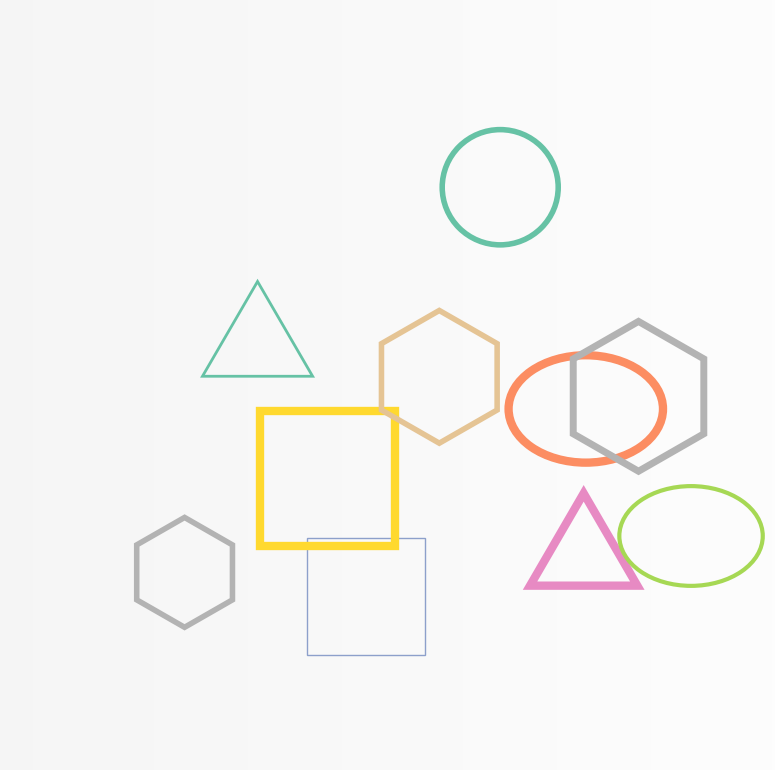[{"shape": "triangle", "thickness": 1, "radius": 0.41, "center": [0.332, 0.552]}, {"shape": "circle", "thickness": 2, "radius": 0.37, "center": [0.645, 0.757]}, {"shape": "oval", "thickness": 3, "radius": 0.5, "center": [0.756, 0.469]}, {"shape": "square", "thickness": 0.5, "radius": 0.38, "center": [0.473, 0.225]}, {"shape": "triangle", "thickness": 3, "radius": 0.4, "center": [0.753, 0.279]}, {"shape": "oval", "thickness": 1.5, "radius": 0.46, "center": [0.892, 0.304]}, {"shape": "square", "thickness": 3, "radius": 0.44, "center": [0.422, 0.379]}, {"shape": "hexagon", "thickness": 2, "radius": 0.43, "center": [0.567, 0.511]}, {"shape": "hexagon", "thickness": 2.5, "radius": 0.49, "center": [0.824, 0.485]}, {"shape": "hexagon", "thickness": 2, "radius": 0.36, "center": [0.238, 0.257]}]